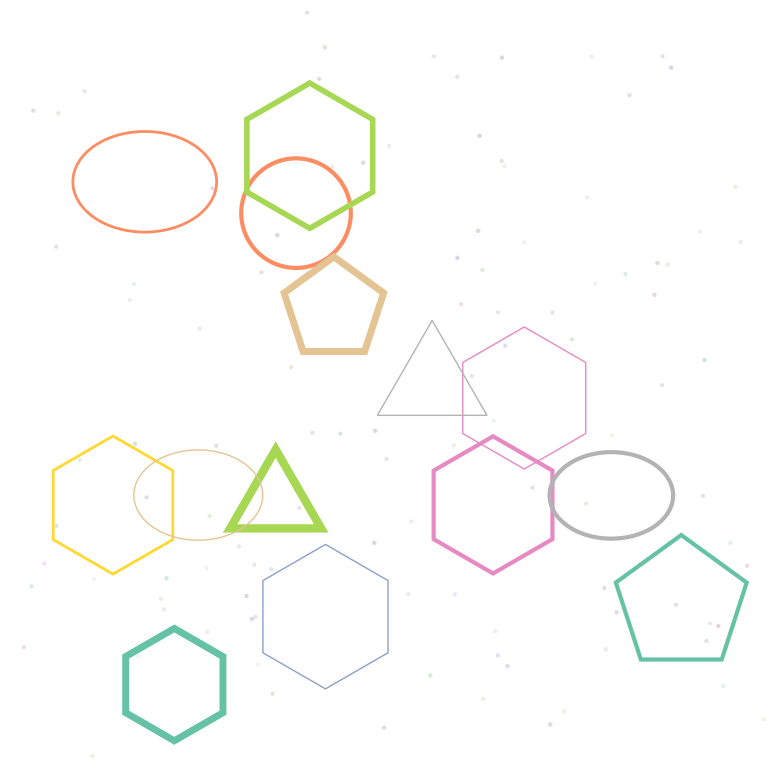[{"shape": "hexagon", "thickness": 2.5, "radius": 0.36, "center": [0.226, 0.111]}, {"shape": "pentagon", "thickness": 1.5, "radius": 0.45, "center": [0.885, 0.216]}, {"shape": "circle", "thickness": 1.5, "radius": 0.36, "center": [0.384, 0.723]}, {"shape": "oval", "thickness": 1, "radius": 0.47, "center": [0.188, 0.764]}, {"shape": "hexagon", "thickness": 0.5, "radius": 0.47, "center": [0.423, 0.199]}, {"shape": "hexagon", "thickness": 0.5, "radius": 0.46, "center": [0.681, 0.483]}, {"shape": "hexagon", "thickness": 1.5, "radius": 0.45, "center": [0.64, 0.344]}, {"shape": "triangle", "thickness": 3, "radius": 0.34, "center": [0.358, 0.348]}, {"shape": "hexagon", "thickness": 2, "radius": 0.47, "center": [0.402, 0.798]}, {"shape": "hexagon", "thickness": 1, "radius": 0.45, "center": [0.147, 0.344]}, {"shape": "oval", "thickness": 0.5, "radius": 0.42, "center": [0.258, 0.357]}, {"shape": "pentagon", "thickness": 2.5, "radius": 0.34, "center": [0.434, 0.598]}, {"shape": "triangle", "thickness": 0.5, "radius": 0.41, "center": [0.561, 0.502]}, {"shape": "oval", "thickness": 1.5, "radius": 0.4, "center": [0.794, 0.357]}]